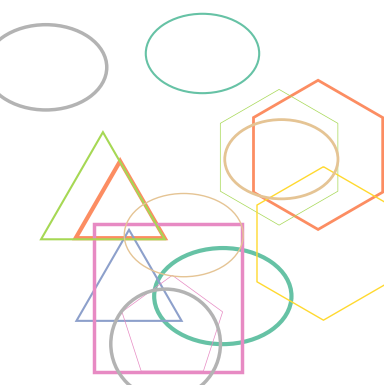[{"shape": "oval", "thickness": 1.5, "radius": 0.74, "center": [0.526, 0.861]}, {"shape": "oval", "thickness": 3, "radius": 0.89, "center": [0.579, 0.231]}, {"shape": "hexagon", "thickness": 2, "radius": 0.97, "center": [0.826, 0.598]}, {"shape": "triangle", "thickness": 3, "radius": 0.67, "center": [0.312, 0.448]}, {"shape": "triangle", "thickness": 1.5, "radius": 0.79, "center": [0.335, 0.245]}, {"shape": "pentagon", "thickness": 0.5, "radius": 0.69, "center": [0.447, 0.147]}, {"shape": "square", "thickness": 2.5, "radius": 0.96, "center": [0.436, 0.225]}, {"shape": "hexagon", "thickness": 0.5, "radius": 0.88, "center": [0.725, 0.592]}, {"shape": "triangle", "thickness": 1.5, "radius": 0.93, "center": [0.267, 0.471]}, {"shape": "hexagon", "thickness": 1, "radius": 1.0, "center": [0.84, 0.368]}, {"shape": "oval", "thickness": 1, "radius": 0.77, "center": [0.477, 0.389]}, {"shape": "oval", "thickness": 2, "radius": 0.74, "center": [0.731, 0.586]}, {"shape": "circle", "thickness": 2.5, "radius": 0.71, "center": [0.43, 0.107]}, {"shape": "oval", "thickness": 2.5, "radius": 0.79, "center": [0.119, 0.825]}]